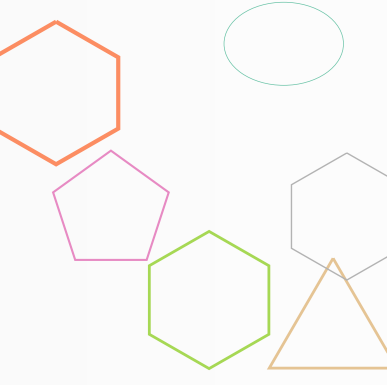[{"shape": "oval", "thickness": 0.5, "radius": 0.77, "center": [0.732, 0.886]}, {"shape": "hexagon", "thickness": 3, "radius": 0.93, "center": [0.145, 0.759]}, {"shape": "pentagon", "thickness": 1.5, "radius": 0.78, "center": [0.286, 0.452]}, {"shape": "hexagon", "thickness": 2, "radius": 0.89, "center": [0.54, 0.221]}, {"shape": "triangle", "thickness": 2, "radius": 0.95, "center": [0.86, 0.139]}, {"shape": "hexagon", "thickness": 1, "radius": 0.83, "center": [0.895, 0.438]}]